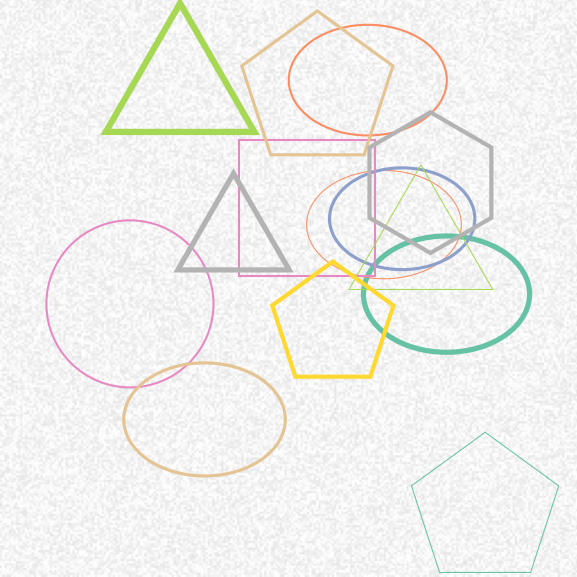[{"shape": "pentagon", "thickness": 0.5, "radius": 0.67, "center": [0.84, 0.116]}, {"shape": "oval", "thickness": 2.5, "radius": 0.72, "center": [0.773, 0.49]}, {"shape": "oval", "thickness": 1, "radius": 0.68, "center": [0.637, 0.86]}, {"shape": "oval", "thickness": 0.5, "radius": 0.67, "center": [0.665, 0.61]}, {"shape": "oval", "thickness": 1.5, "radius": 0.63, "center": [0.696, 0.62]}, {"shape": "circle", "thickness": 1, "radius": 0.72, "center": [0.225, 0.473]}, {"shape": "square", "thickness": 1, "radius": 0.59, "center": [0.531, 0.638]}, {"shape": "triangle", "thickness": 3, "radius": 0.74, "center": [0.312, 0.845]}, {"shape": "triangle", "thickness": 0.5, "radius": 0.72, "center": [0.729, 0.57]}, {"shape": "pentagon", "thickness": 2, "radius": 0.55, "center": [0.576, 0.436]}, {"shape": "oval", "thickness": 1.5, "radius": 0.7, "center": [0.354, 0.273]}, {"shape": "pentagon", "thickness": 1.5, "radius": 0.69, "center": [0.55, 0.842]}, {"shape": "hexagon", "thickness": 2, "radius": 0.61, "center": [0.745, 0.683]}, {"shape": "triangle", "thickness": 2.5, "radius": 0.56, "center": [0.404, 0.587]}]